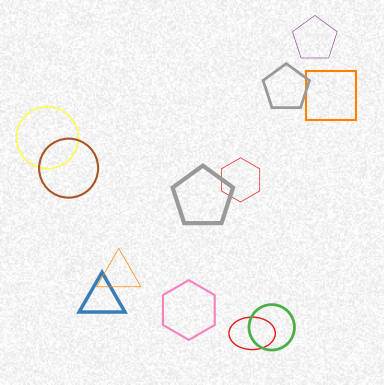[{"shape": "hexagon", "thickness": 0.5, "radius": 0.29, "center": [0.625, 0.533]}, {"shape": "oval", "thickness": 1, "radius": 0.3, "center": [0.655, 0.134]}, {"shape": "triangle", "thickness": 2.5, "radius": 0.34, "center": [0.265, 0.224]}, {"shape": "circle", "thickness": 2, "radius": 0.3, "center": [0.706, 0.15]}, {"shape": "pentagon", "thickness": 0.5, "radius": 0.31, "center": [0.818, 0.899]}, {"shape": "triangle", "thickness": 0.5, "radius": 0.33, "center": [0.308, 0.288]}, {"shape": "square", "thickness": 1.5, "radius": 0.32, "center": [0.86, 0.753]}, {"shape": "circle", "thickness": 1, "radius": 0.4, "center": [0.123, 0.642]}, {"shape": "circle", "thickness": 1.5, "radius": 0.38, "center": [0.178, 0.563]}, {"shape": "hexagon", "thickness": 1.5, "radius": 0.39, "center": [0.49, 0.195]}, {"shape": "pentagon", "thickness": 3, "radius": 0.41, "center": [0.527, 0.487]}, {"shape": "pentagon", "thickness": 2, "radius": 0.32, "center": [0.744, 0.772]}]